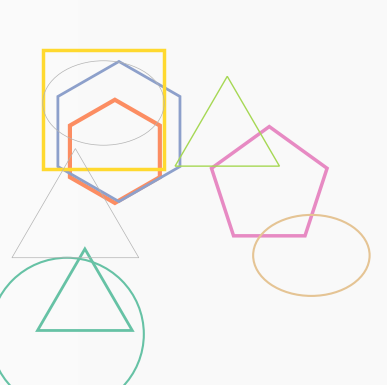[{"shape": "triangle", "thickness": 2, "radius": 0.71, "center": [0.219, 0.212]}, {"shape": "circle", "thickness": 1.5, "radius": 0.99, "center": [0.173, 0.132]}, {"shape": "hexagon", "thickness": 3, "radius": 0.67, "center": [0.296, 0.607]}, {"shape": "hexagon", "thickness": 2, "radius": 0.91, "center": [0.307, 0.658]}, {"shape": "pentagon", "thickness": 2.5, "radius": 0.78, "center": [0.695, 0.514]}, {"shape": "triangle", "thickness": 1, "radius": 0.78, "center": [0.586, 0.646]}, {"shape": "square", "thickness": 2.5, "radius": 0.78, "center": [0.267, 0.716]}, {"shape": "oval", "thickness": 1.5, "radius": 0.75, "center": [0.804, 0.337]}, {"shape": "oval", "thickness": 0.5, "radius": 0.78, "center": [0.267, 0.732]}, {"shape": "triangle", "thickness": 0.5, "radius": 0.95, "center": [0.195, 0.425]}]